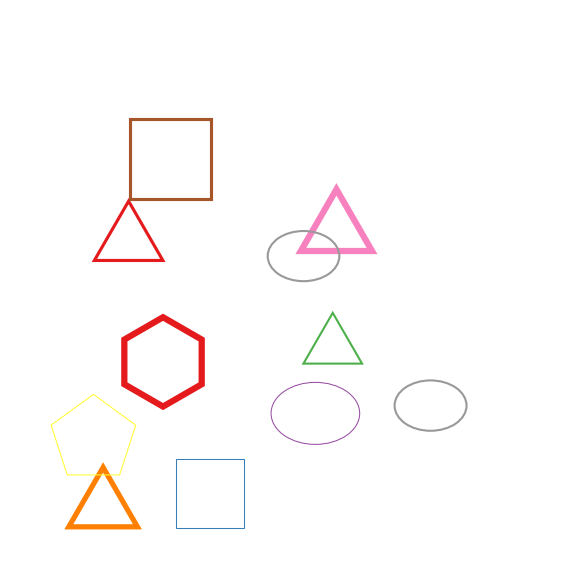[{"shape": "triangle", "thickness": 1.5, "radius": 0.34, "center": [0.223, 0.582]}, {"shape": "hexagon", "thickness": 3, "radius": 0.39, "center": [0.282, 0.372]}, {"shape": "square", "thickness": 0.5, "radius": 0.3, "center": [0.364, 0.144]}, {"shape": "triangle", "thickness": 1, "radius": 0.29, "center": [0.576, 0.399]}, {"shape": "oval", "thickness": 0.5, "radius": 0.38, "center": [0.546, 0.283]}, {"shape": "triangle", "thickness": 2.5, "radius": 0.34, "center": [0.179, 0.121]}, {"shape": "pentagon", "thickness": 0.5, "radius": 0.39, "center": [0.162, 0.239]}, {"shape": "square", "thickness": 1.5, "radius": 0.35, "center": [0.295, 0.724]}, {"shape": "triangle", "thickness": 3, "radius": 0.36, "center": [0.583, 0.6]}, {"shape": "oval", "thickness": 1, "radius": 0.31, "center": [0.746, 0.297]}, {"shape": "oval", "thickness": 1, "radius": 0.31, "center": [0.526, 0.556]}]